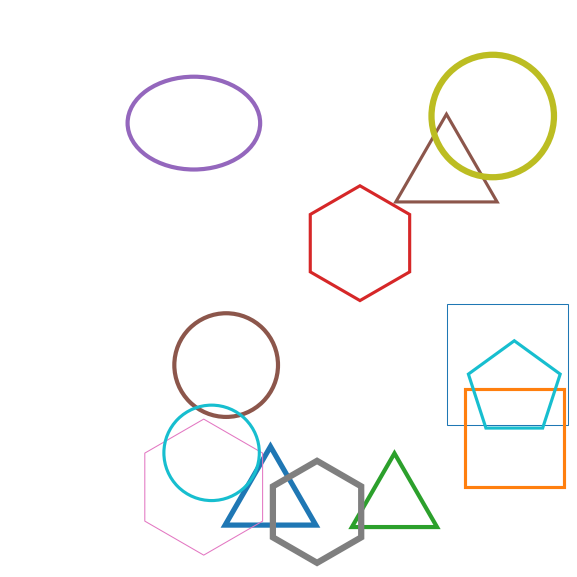[{"shape": "triangle", "thickness": 2.5, "radius": 0.45, "center": [0.468, 0.135]}, {"shape": "square", "thickness": 0.5, "radius": 0.53, "center": [0.879, 0.368]}, {"shape": "square", "thickness": 1.5, "radius": 0.43, "center": [0.891, 0.241]}, {"shape": "triangle", "thickness": 2, "radius": 0.43, "center": [0.683, 0.129]}, {"shape": "hexagon", "thickness": 1.5, "radius": 0.5, "center": [0.623, 0.578]}, {"shape": "oval", "thickness": 2, "radius": 0.57, "center": [0.336, 0.786]}, {"shape": "triangle", "thickness": 1.5, "radius": 0.51, "center": [0.773, 0.7]}, {"shape": "circle", "thickness": 2, "radius": 0.45, "center": [0.392, 0.367]}, {"shape": "hexagon", "thickness": 0.5, "radius": 0.59, "center": [0.353, 0.156]}, {"shape": "hexagon", "thickness": 3, "radius": 0.44, "center": [0.549, 0.113]}, {"shape": "circle", "thickness": 3, "radius": 0.53, "center": [0.853, 0.798]}, {"shape": "circle", "thickness": 1.5, "radius": 0.41, "center": [0.366, 0.215]}, {"shape": "pentagon", "thickness": 1.5, "radius": 0.42, "center": [0.891, 0.325]}]